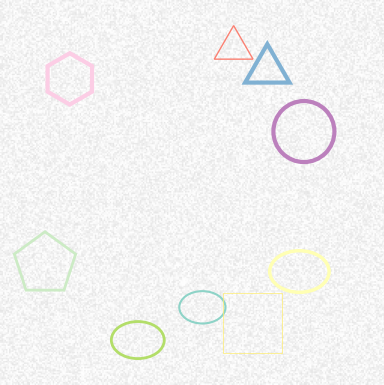[{"shape": "oval", "thickness": 1.5, "radius": 0.3, "center": [0.526, 0.202]}, {"shape": "oval", "thickness": 2.5, "radius": 0.39, "center": [0.778, 0.295]}, {"shape": "triangle", "thickness": 1, "radius": 0.29, "center": [0.607, 0.875]}, {"shape": "triangle", "thickness": 3, "radius": 0.33, "center": [0.694, 0.819]}, {"shape": "oval", "thickness": 2, "radius": 0.34, "center": [0.358, 0.117]}, {"shape": "hexagon", "thickness": 3, "radius": 0.33, "center": [0.181, 0.795]}, {"shape": "circle", "thickness": 3, "radius": 0.4, "center": [0.789, 0.658]}, {"shape": "pentagon", "thickness": 2, "radius": 0.42, "center": [0.117, 0.314]}, {"shape": "square", "thickness": 0.5, "radius": 0.39, "center": [0.655, 0.161]}]